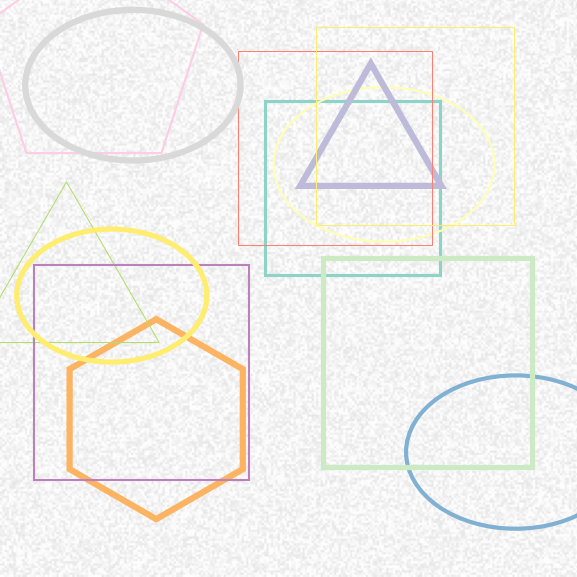[{"shape": "square", "thickness": 1.5, "radius": 0.76, "center": [0.61, 0.674]}, {"shape": "oval", "thickness": 1, "radius": 0.96, "center": [0.665, 0.714]}, {"shape": "triangle", "thickness": 3, "radius": 0.71, "center": [0.642, 0.748]}, {"shape": "square", "thickness": 0.5, "radius": 0.84, "center": [0.58, 0.743]}, {"shape": "oval", "thickness": 2, "radius": 0.95, "center": [0.893, 0.216]}, {"shape": "hexagon", "thickness": 3, "radius": 0.87, "center": [0.271, 0.273]}, {"shape": "triangle", "thickness": 0.5, "radius": 0.93, "center": [0.115, 0.499]}, {"shape": "pentagon", "thickness": 1, "radius": 0.99, "center": [0.163, 0.895]}, {"shape": "oval", "thickness": 3, "radius": 0.93, "center": [0.23, 0.852]}, {"shape": "square", "thickness": 1, "radius": 0.93, "center": [0.245, 0.354]}, {"shape": "square", "thickness": 2.5, "radius": 0.9, "center": [0.74, 0.372]}, {"shape": "square", "thickness": 0.5, "radius": 0.86, "center": [0.719, 0.78]}, {"shape": "oval", "thickness": 2.5, "radius": 0.82, "center": [0.194, 0.487]}]